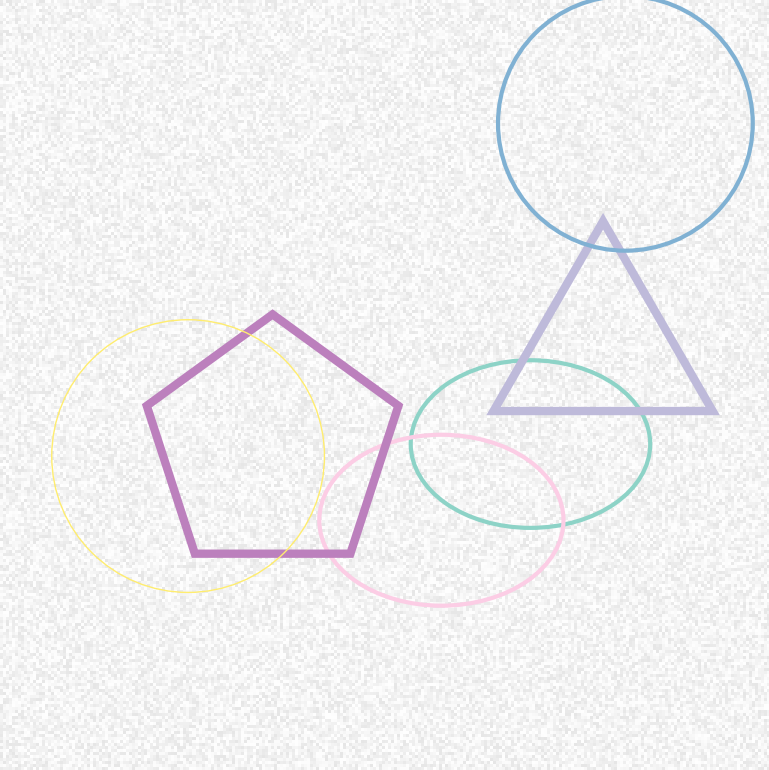[{"shape": "oval", "thickness": 1.5, "radius": 0.78, "center": [0.689, 0.423]}, {"shape": "triangle", "thickness": 3, "radius": 0.82, "center": [0.783, 0.548]}, {"shape": "circle", "thickness": 1.5, "radius": 0.83, "center": [0.812, 0.84]}, {"shape": "oval", "thickness": 1.5, "radius": 0.79, "center": [0.573, 0.324]}, {"shape": "pentagon", "thickness": 3, "radius": 0.86, "center": [0.354, 0.42]}, {"shape": "circle", "thickness": 0.5, "radius": 0.89, "center": [0.244, 0.408]}]